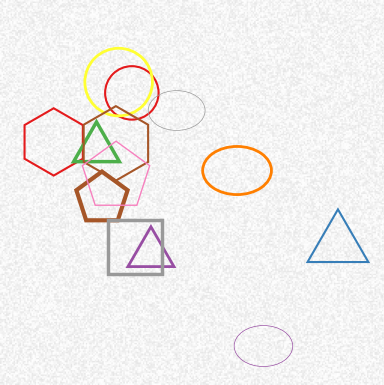[{"shape": "hexagon", "thickness": 1.5, "radius": 0.44, "center": [0.139, 0.631]}, {"shape": "circle", "thickness": 1.5, "radius": 0.35, "center": [0.342, 0.759]}, {"shape": "triangle", "thickness": 1.5, "radius": 0.46, "center": [0.878, 0.365]}, {"shape": "triangle", "thickness": 2.5, "radius": 0.34, "center": [0.251, 0.614]}, {"shape": "oval", "thickness": 0.5, "radius": 0.38, "center": [0.684, 0.101]}, {"shape": "triangle", "thickness": 2, "radius": 0.34, "center": [0.392, 0.342]}, {"shape": "oval", "thickness": 2, "radius": 0.45, "center": [0.616, 0.557]}, {"shape": "circle", "thickness": 2, "radius": 0.44, "center": [0.308, 0.787]}, {"shape": "hexagon", "thickness": 1.5, "radius": 0.48, "center": [0.301, 0.628]}, {"shape": "pentagon", "thickness": 3, "radius": 0.35, "center": [0.265, 0.484]}, {"shape": "pentagon", "thickness": 1, "radius": 0.46, "center": [0.301, 0.541]}, {"shape": "square", "thickness": 2.5, "radius": 0.35, "center": [0.351, 0.358]}, {"shape": "oval", "thickness": 0.5, "radius": 0.37, "center": [0.459, 0.713]}]